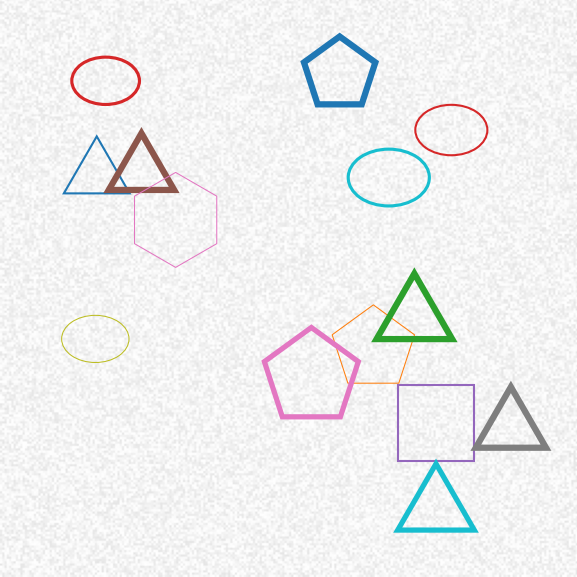[{"shape": "triangle", "thickness": 1, "radius": 0.33, "center": [0.168, 0.697]}, {"shape": "pentagon", "thickness": 3, "radius": 0.32, "center": [0.588, 0.871]}, {"shape": "pentagon", "thickness": 0.5, "radius": 0.37, "center": [0.646, 0.396]}, {"shape": "triangle", "thickness": 3, "radius": 0.38, "center": [0.718, 0.45]}, {"shape": "oval", "thickness": 1.5, "radius": 0.29, "center": [0.183, 0.859]}, {"shape": "oval", "thickness": 1, "radius": 0.31, "center": [0.782, 0.774]}, {"shape": "square", "thickness": 1, "radius": 0.33, "center": [0.755, 0.267]}, {"shape": "triangle", "thickness": 3, "radius": 0.33, "center": [0.245, 0.703]}, {"shape": "pentagon", "thickness": 2.5, "radius": 0.43, "center": [0.539, 0.347]}, {"shape": "hexagon", "thickness": 0.5, "radius": 0.41, "center": [0.304, 0.618]}, {"shape": "triangle", "thickness": 3, "radius": 0.35, "center": [0.885, 0.259]}, {"shape": "oval", "thickness": 0.5, "radius": 0.29, "center": [0.165, 0.412]}, {"shape": "oval", "thickness": 1.5, "radius": 0.35, "center": [0.673, 0.692]}, {"shape": "triangle", "thickness": 2.5, "radius": 0.38, "center": [0.755, 0.12]}]